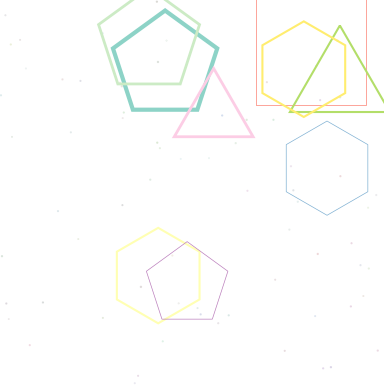[{"shape": "pentagon", "thickness": 3, "radius": 0.71, "center": [0.429, 0.83]}, {"shape": "hexagon", "thickness": 1.5, "radius": 0.62, "center": [0.411, 0.284]}, {"shape": "square", "thickness": 0.5, "radius": 0.71, "center": [0.807, 0.87]}, {"shape": "hexagon", "thickness": 0.5, "radius": 0.61, "center": [0.849, 0.563]}, {"shape": "triangle", "thickness": 1.5, "radius": 0.75, "center": [0.883, 0.784]}, {"shape": "triangle", "thickness": 2, "radius": 0.59, "center": [0.555, 0.704]}, {"shape": "pentagon", "thickness": 0.5, "radius": 0.56, "center": [0.486, 0.261]}, {"shape": "pentagon", "thickness": 2, "radius": 0.69, "center": [0.387, 0.894]}, {"shape": "hexagon", "thickness": 1.5, "radius": 0.62, "center": [0.789, 0.82]}]